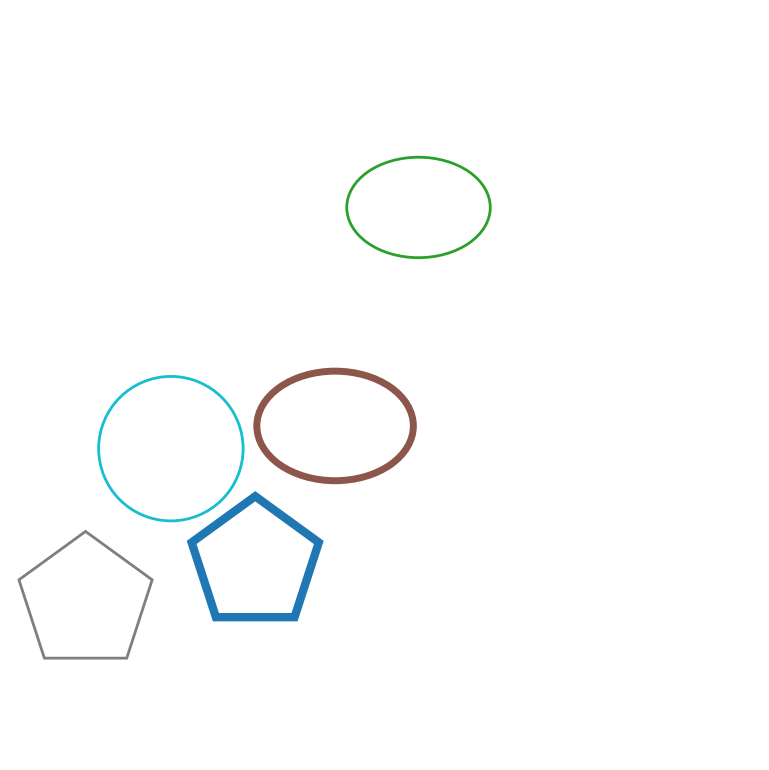[{"shape": "pentagon", "thickness": 3, "radius": 0.43, "center": [0.331, 0.269]}, {"shape": "oval", "thickness": 1, "radius": 0.47, "center": [0.544, 0.731]}, {"shape": "oval", "thickness": 2.5, "radius": 0.51, "center": [0.435, 0.447]}, {"shape": "pentagon", "thickness": 1, "radius": 0.45, "center": [0.111, 0.219]}, {"shape": "circle", "thickness": 1, "radius": 0.47, "center": [0.222, 0.417]}]